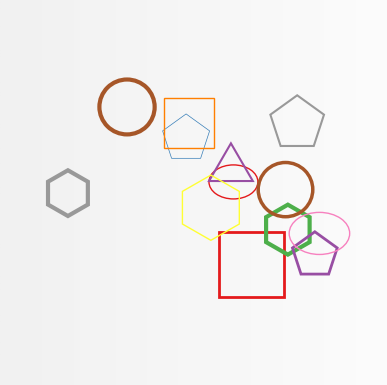[{"shape": "square", "thickness": 2, "radius": 0.42, "center": [0.648, 0.313]}, {"shape": "oval", "thickness": 1, "radius": 0.32, "center": [0.602, 0.527]}, {"shape": "pentagon", "thickness": 0.5, "radius": 0.32, "center": [0.48, 0.64]}, {"shape": "hexagon", "thickness": 3, "radius": 0.32, "center": [0.743, 0.404]}, {"shape": "pentagon", "thickness": 2, "radius": 0.3, "center": [0.812, 0.337]}, {"shape": "triangle", "thickness": 1.5, "radius": 0.33, "center": [0.596, 0.562]}, {"shape": "square", "thickness": 1, "radius": 0.32, "center": [0.488, 0.68]}, {"shape": "hexagon", "thickness": 1, "radius": 0.42, "center": [0.544, 0.461]}, {"shape": "circle", "thickness": 2.5, "radius": 0.35, "center": [0.737, 0.507]}, {"shape": "circle", "thickness": 3, "radius": 0.36, "center": [0.328, 0.722]}, {"shape": "oval", "thickness": 1, "radius": 0.39, "center": [0.824, 0.394]}, {"shape": "pentagon", "thickness": 1.5, "radius": 0.36, "center": [0.767, 0.68]}, {"shape": "hexagon", "thickness": 3, "radius": 0.3, "center": [0.175, 0.498]}]